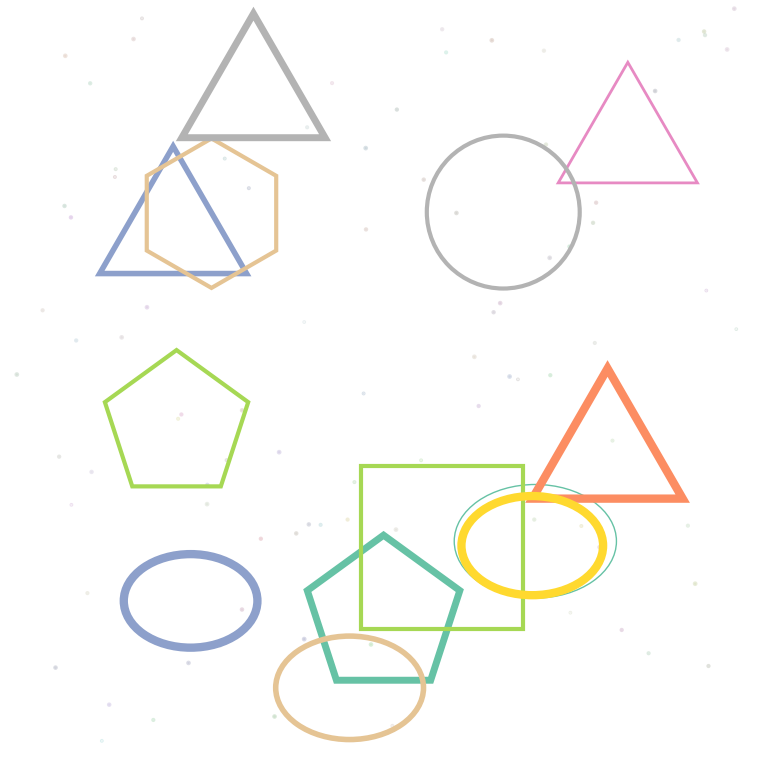[{"shape": "oval", "thickness": 0.5, "radius": 0.53, "center": [0.695, 0.297]}, {"shape": "pentagon", "thickness": 2.5, "radius": 0.52, "center": [0.498, 0.201]}, {"shape": "triangle", "thickness": 3, "radius": 0.56, "center": [0.789, 0.409]}, {"shape": "oval", "thickness": 3, "radius": 0.43, "center": [0.248, 0.22]}, {"shape": "triangle", "thickness": 2, "radius": 0.55, "center": [0.225, 0.7]}, {"shape": "triangle", "thickness": 1, "radius": 0.52, "center": [0.815, 0.815]}, {"shape": "pentagon", "thickness": 1.5, "radius": 0.49, "center": [0.229, 0.447]}, {"shape": "square", "thickness": 1.5, "radius": 0.53, "center": [0.574, 0.288]}, {"shape": "oval", "thickness": 3, "radius": 0.46, "center": [0.691, 0.291]}, {"shape": "hexagon", "thickness": 1.5, "radius": 0.49, "center": [0.275, 0.723]}, {"shape": "oval", "thickness": 2, "radius": 0.48, "center": [0.454, 0.107]}, {"shape": "circle", "thickness": 1.5, "radius": 0.5, "center": [0.654, 0.725]}, {"shape": "triangle", "thickness": 2.5, "radius": 0.54, "center": [0.329, 0.875]}]